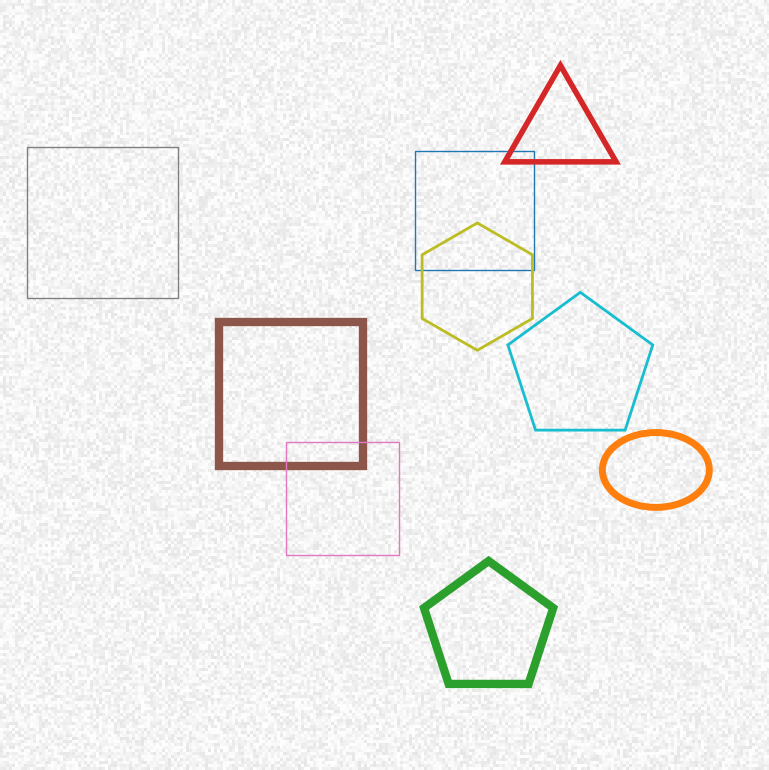[{"shape": "square", "thickness": 0.5, "radius": 0.39, "center": [0.616, 0.726]}, {"shape": "oval", "thickness": 2.5, "radius": 0.35, "center": [0.852, 0.39]}, {"shape": "pentagon", "thickness": 3, "radius": 0.44, "center": [0.635, 0.183]}, {"shape": "triangle", "thickness": 2, "radius": 0.42, "center": [0.728, 0.832]}, {"shape": "square", "thickness": 3, "radius": 0.47, "center": [0.378, 0.489]}, {"shape": "square", "thickness": 0.5, "radius": 0.37, "center": [0.445, 0.352]}, {"shape": "square", "thickness": 0.5, "radius": 0.49, "center": [0.134, 0.712]}, {"shape": "hexagon", "thickness": 1, "radius": 0.41, "center": [0.62, 0.628]}, {"shape": "pentagon", "thickness": 1, "radius": 0.49, "center": [0.754, 0.521]}]